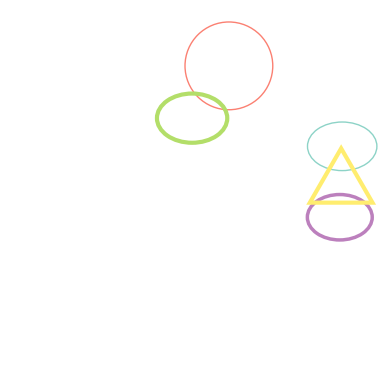[{"shape": "oval", "thickness": 1, "radius": 0.45, "center": [0.889, 0.62]}, {"shape": "circle", "thickness": 1, "radius": 0.57, "center": [0.595, 0.829]}, {"shape": "oval", "thickness": 3, "radius": 0.46, "center": [0.499, 0.693]}, {"shape": "oval", "thickness": 2.5, "radius": 0.42, "center": [0.883, 0.436]}, {"shape": "triangle", "thickness": 3, "radius": 0.47, "center": [0.886, 0.521]}]